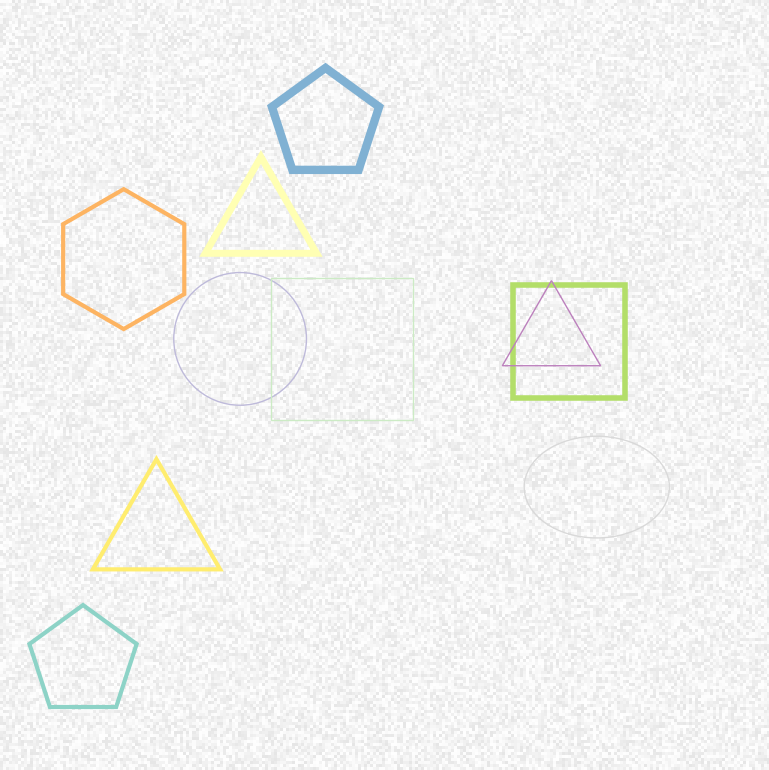[{"shape": "pentagon", "thickness": 1.5, "radius": 0.37, "center": [0.108, 0.141]}, {"shape": "triangle", "thickness": 2.5, "radius": 0.42, "center": [0.339, 0.713]}, {"shape": "circle", "thickness": 0.5, "radius": 0.43, "center": [0.312, 0.56]}, {"shape": "pentagon", "thickness": 3, "radius": 0.37, "center": [0.423, 0.839]}, {"shape": "hexagon", "thickness": 1.5, "radius": 0.45, "center": [0.161, 0.663]}, {"shape": "square", "thickness": 2, "radius": 0.37, "center": [0.739, 0.557]}, {"shape": "oval", "thickness": 0.5, "radius": 0.47, "center": [0.775, 0.367]}, {"shape": "triangle", "thickness": 0.5, "radius": 0.37, "center": [0.716, 0.562]}, {"shape": "square", "thickness": 0.5, "radius": 0.46, "center": [0.444, 0.547]}, {"shape": "triangle", "thickness": 1.5, "radius": 0.48, "center": [0.203, 0.308]}]